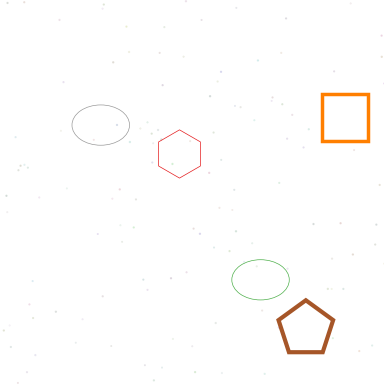[{"shape": "hexagon", "thickness": 0.5, "radius": 0.31, "center": [0.466, 0.6]}, {"shape": "oval", "thickness": 0.5, "radius": 0.37, "center": [0.677, 0.273]}, {"shape": "square", "thickness": 2.5, "radius": 0.3, "center": [0.896, 0.696]}, {"shape": "pentagon", "thickness": 3, "radius": 0.37, "center": [0.794, 0.145]}, {"shape": "oval", "thickness": 0.5, "radius": 0.37, "center": [0.262, 0.675]}]